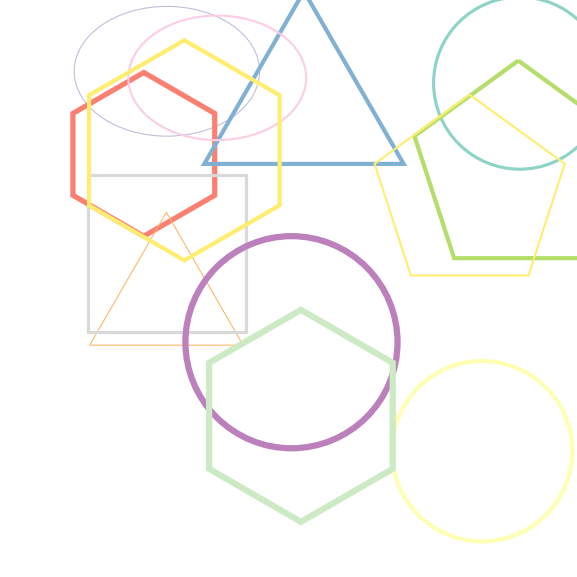[{"shape": "circle", "thickness": 1.5, "radius": 0.75, "center": [0.9, 0.855]}, {"shape": "circle", "thickness": 2, "radius": 0.78, "center": [0.835, 0.218]}, {"shape": "oval", "thickness": 0.5, "radius": 0.8, "center": [0.289, 0.876]}, {"shape": "hexagon", "thickness": 2.5, "radius": 0.71, "center": [0.249, 0.732]}, {"shape": "triangle", "thickness": 2, "radius": 1.0, "center": [0.526, 0.815]}, {"shape": "triangle", "thickness": 0.5, "radius": 0.77, "center": [0.288, 0.478]}, {"shape": "pentagon", "thickness": 2, "radius": 0.95, "center": [0.898, 0.705]}, {"shape": "oval", "thickness": 1, "radius": 0.77, "center": [0.376, 0.864]}, {"shape": "square", "thickness": 1.5, "radius": 0.68, "center": [0.289, 0.56]}, {"shape": "circle", "thickness": 3, "radius": 0.92, "center": [0.505, 0.407]}, {"shape": "hexagon", "thickness": 3, "radius": 0.92, "center": [0.521, 0.279]}, {"shape": "hexagon", "thickness": 2, "radius": 0.95, "center": [0.319, 0.739]}, {"shape": "pentagon", "thickness": 1, "radius": 0.87, "center": [0.813, 0.662]}]